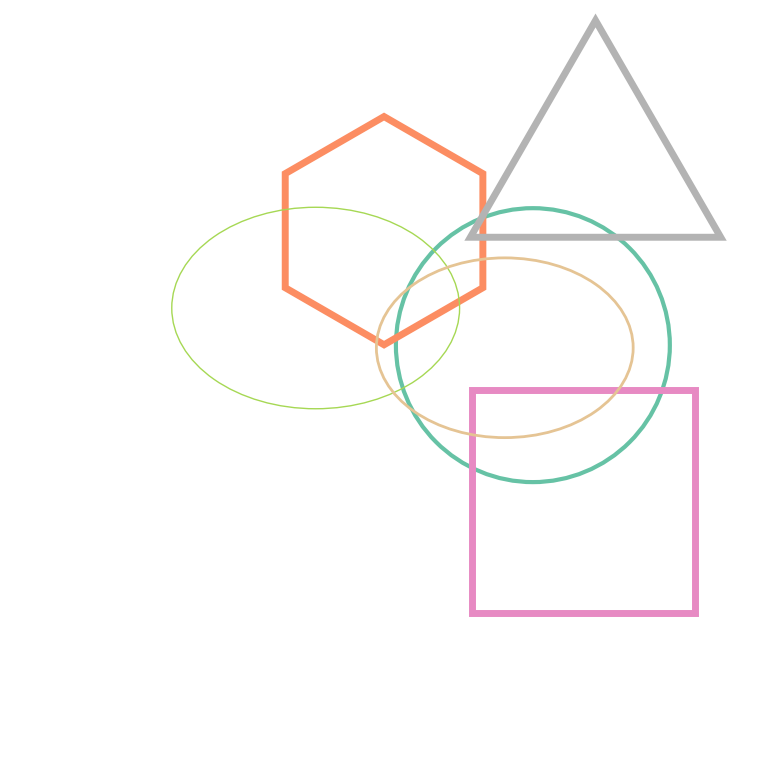[{"shape": "circle", "thickness": 1.5, "radius": 0.89, "center": [0.692, 0.552]}, {"shape": "hexagon", "thickness": 2.5, "radius": 0.74, "center": [0.499, 0.7]}, {"shape": "square", "thickness": 2.5, "radius": 0.72, "center": [0.757, 0.348]}, {"shape": "oval", "thickness": 0.5, "radius": 0.93, "center": [0.41, 0.6]}, {"shape": "oval", "thickness": 1, "radius": 0.83, "center": [0.656, 0.548]}, {"shape": "triangle", "thickness": 2.5, "radius": 0.94, "center": [0.773, 0.786]}]